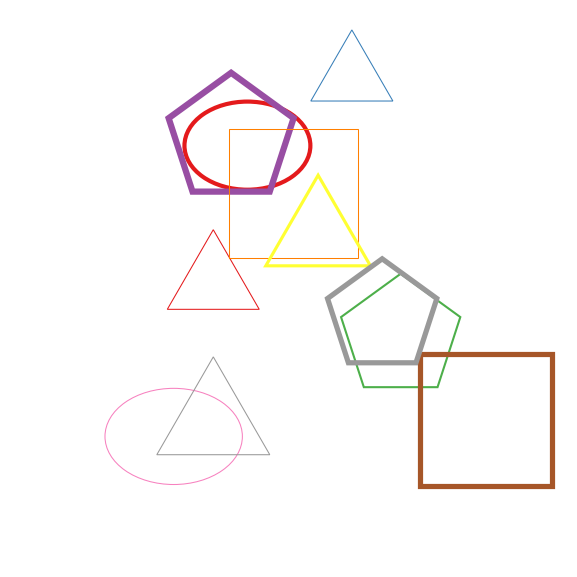[{"shape": "oval", "thickness": 2, "radius": 0.55, "center": [0.428, 0.747]}, {"shape": "triangle", "thickness": 0.5, "radius": 0.46, "center": [0.369, 0.509]}, {"shape": "triangle", "thickness": 0.5, "radius": 0.41, "center": [0.609, 0.865]}, {"shape": "pentagon", "thickness": 1, "radius": 0.54, "center": [0.694, 0.417]}, {"shape": "pentagon", "thickness": 3, "radius": 0.57, "center": [0.4, 0.759]}, {"shape": "square", "thickness": 0.5, "radius": 0.56, "center": [0.508, 0.664]}, {"shape": "triangle", "thickness": 1.5, "radius": 0.52, "center": [0.551, 0.591]}, {"shape": "square", "thickness": 2.5, "radius": 0.57, "center": [0.842, 0.272]}, {"shape": "oval", "thickness": 0.5, "radius": 0.59, "center": [0.301, 0.243]}, {"shape": "triangle", "thickness": 0.5, "radius": 0.56, "center": [0.369, 0.268]}, {"shape": "pentagon", "thickness": 2.5, "radius": 0.5, "center": [0.662, 0.451]}]